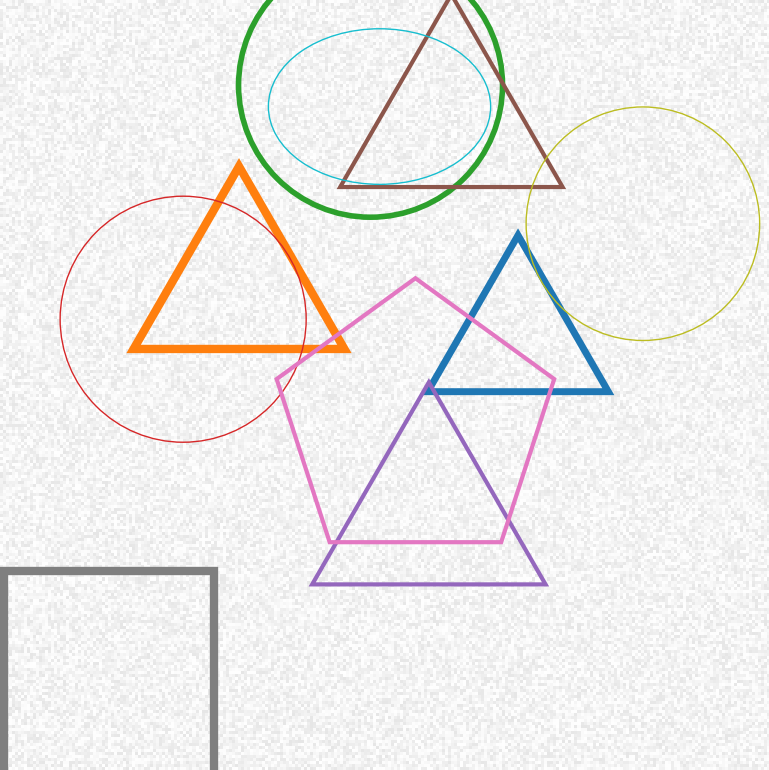[{"shape": "triangle", "thickness": 2.5, "radius": 0.68, "center": [0.673, 0.559]}, {"shape": "triangle", "thickness": 3, "radius": 0.79, "center": [0.31, 0.626]}, {"shape": "circle", "thickness": 2, "radius": 0.86, "center": [0.481, 0.889]}, {"shape": "circle", "thickness": 0.5, "radius": 0.8, "center": [0.238, 0.585]}, {"shape": "triangle", "thickness": 1.5, "radius": 0.87, "center": [0.557, 0.329]}, {"shape": "triangle", "thickness": 1.5, "radius": 0.83, "center": [0.586, 0.84]}, {"shape": "pentagon", "thickness": 1.5, "radius": 0.95, "center": [0.54, 0.449]}, {"shape": "square", "thickness": 3, "radius": 0.68, "center": [0.142, 0.122]}, {"shape": "circle", "thickness": 0.5, "radius": 0.76, "center": [0.835, 0.709]}, {"shape": "oval", "thickness": 0.5, "radius": 0.72, "center": [0.493, 0.862]}]